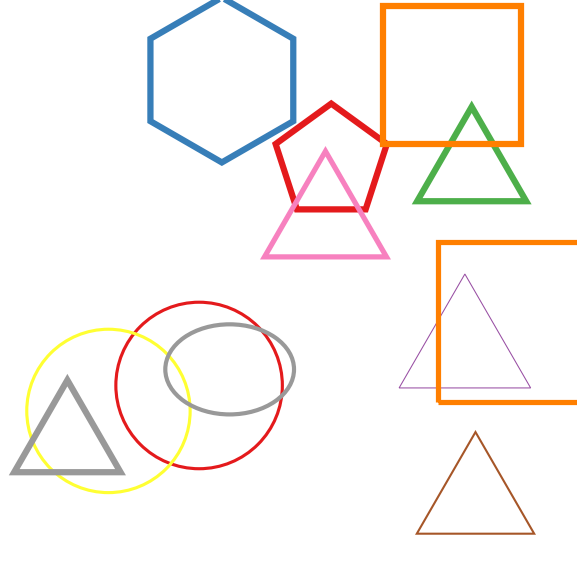[{"shape": "circle", "thickness": 1.5, "radius": 0.72, "center": [0.345, 0.332]}, {"shape": "pentagon", "thickness": 3, "radius": 0.51, "center": [0.574, 0.718]}, {"shape": "hexagon", "thickness": 3, "radius": 0.71, "center": [0.384, 0.861]}, {"shape": "triangle", "thickness": 3, "radius": 0.55, "center": [0.817, 0.705]}, {"shape": "triangle", "thickness": 0.5, "radius": 0.66, "center": [0.805, 0.393]}, {"shape": "square", "thickness": 2.5, "radius": 0.69, "center": [0.897, 0.441]}, {"shape": "square", "thickness": 3, "radius": 0.6, "center": [0.782, 0.869]}, {"shape": "circle", "thickness": 1.5, "radius": 0.71, "center": [0.188, 0.288]}, {"shape": "triangle", "thickness": 1, "radius": 0.59, "center": [0.823, 0.134]}, {"shape": "triangle", "thickness": 2.5, "radius": 0.61, "center": [0.564, 0.615]}, {"shape": "oval", "thickness": 2, "radius": 0.56, "center": [0.398, 0.36]}, {"shape": "triangle", "thickness": 3, "radius": 0.53, "center": [0.117, 0.235]}]